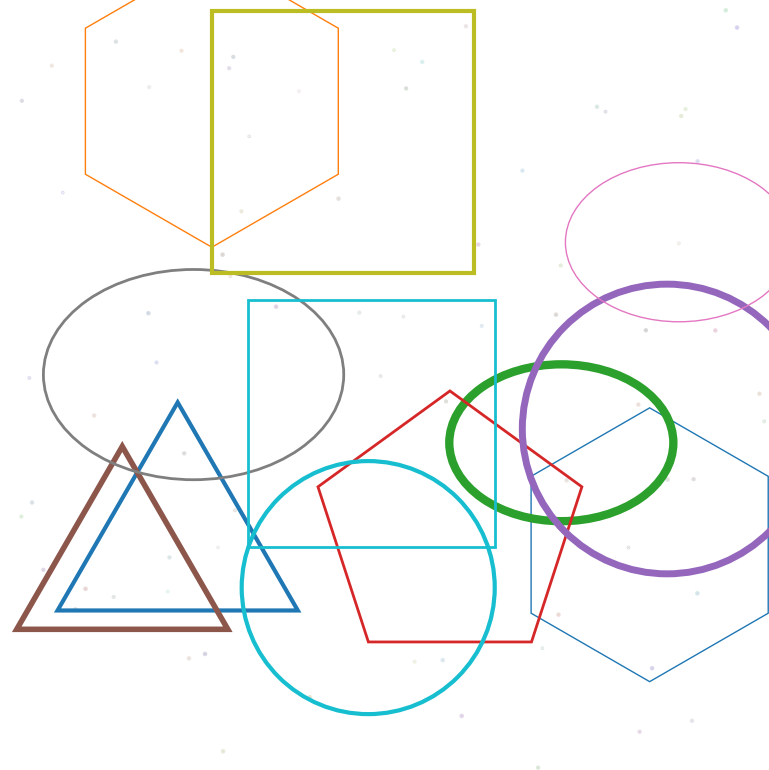[{"shape": "hexagon", "thickness": 0.5, "radius": 0.89, "center": [0.844, 0.293]}, {"shape": "triangle", "thickness": 1.5, "radius": 0.9, "center": [0.231, 0.297]}, {"shape": "hexagon", "thickness": 0.5, "radius": 0.95, "center": [0.275, 0.869]}, {"shape": "oval", "thickness": 3, "radius": 0.73, "center": [0.729, 0.425]}, {"shape": "pentagon", "thickness": 1, "radius": 0.9, "center": [0.584, 0.312]}, {"shape": "circle", "thickness": 2.5, "radius": 0.94, "center": [0.866, 0.443]}, {"shape": "triangle", "thickness": 2, "radius": 0.79, "center": [0.159, 0.262]}, {"shape": "oval", "thickness": 0.5, "radius": 0.74, "center": [0.882, 0.685]}, {"shape": "oval", "thickness": 1, "radius": 0.98, "center": [0.251, 0.514]}, {"shape": "square", "thickness": 1.5, "radius": 0.85, "center": [0.446, 0.815]}, {"shape": "square", "thickness": 1, "radius": 0.8, "center": [0.483, 0.45]}, {"shape": "circle", "thickness": 1.5, "radius": 0.82, "center": [0.478, 0.237]}]